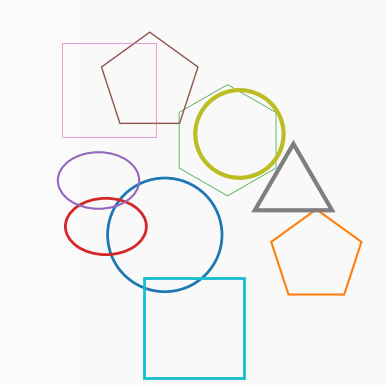[{"shape": "circle", "thickness": 2, "radius": 0.74, "center": [0.425, 0.39]}, {"shape": "pentagon", "thickness": 1.5, "radius": 0.61, "center": [0.816, 0.334]}, {"shape": "hexagon", "thickness": 0.5, "radius": 0.72, "center": [0.587, 0.636]}, {"shape": "oval", "thickness": 2, "radius": 0.52, "center": [0.273, 0.412]}, {"shape": "oval", "thickness": 1.5, "radius": 0.52, "center": [0.254, 0.531]}, {"shape": "pentagon", "thickness": 1, "radius": 0.65, "center": [0.386, 0.785]}, {"shape": "square", "thickness": 0.5, "radius": 0.61, "center": [0.282, 0.766]}, {"shape": "triangle", "thickness": 3, "radius": 0.58, "center": [0.757, 0.511]}, {"shape": "circle", "thickness": 3, "radius": 0.57, "center": [0.618, 0.652]}, {"shape": "square", "thickness": 2, "radius": 0.65, "center": [0.5, 0.148]}]